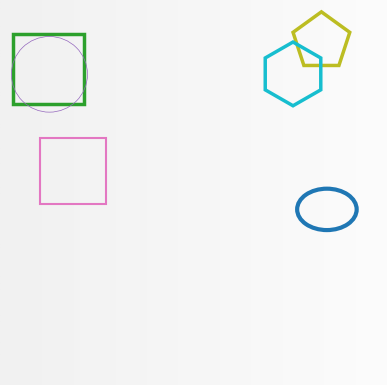[{"shape": "oval", "thickness": 3, "radius": 0.38, "center": [0.844, 0.456]}, {"shape": "square", "thickness": 2.5, "radius": 0.46, "center": [0.125, 0.821]}, {"shape": "circle", "thickness": 0.5, "radius": 0.49, "center": [0.128, 0.807]}, {"shape": "square", "thickness": 1.5, "radius": 0.43, "center": [0.189, 0.556]}, {"shape": "pentagon", "thickness": 2.5, "radius": 0.38, "center": [0.829, 0.892]}, {"shape": "hexagon", "thickness": 2.5, "radius": 0.41, "center": [0.756, 0.808]}]